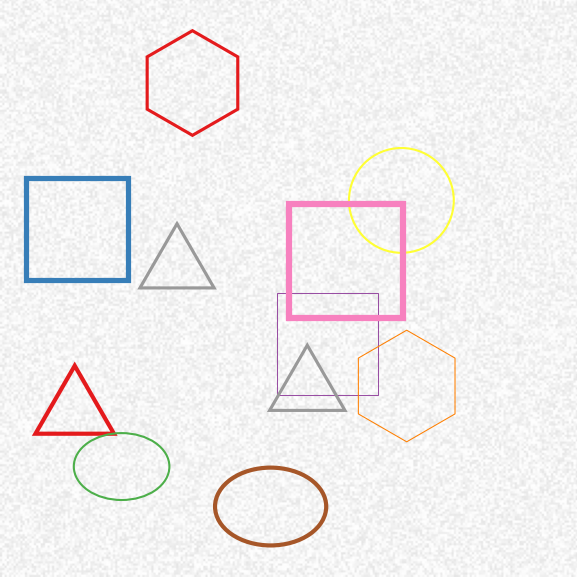[{"shape": "hexagon", "thickness": 1.5, "radius": 0.45, "center": [0.333, 0.855]}, {"shape": "triangle", "thickness": 2, "radius": 0.39, "center": [0.129, 0.287]}, {"shape": "square", "thickness": 2.5, "radius": 0.44, "center": [0.133, 0.602]}, {"shape": "oval", "thickness": 1, "radius": 0.41, "center": [0.211, 0.191]}, {"shape": "square", "thickness": 0.5, "radius": 0.44, "center": [0.567, 0.404]}, {"shape": "hexagon", "thickness": 0.5, "radius": 0.48, "center": [0.704, 0.331]}, {"shape": "circle", "thickness": 1, "radius": 0.45, "center": [0.695, 0.652]}, {"shape": "oval", "thickness": 2, "radius": 0.48, "center": [0.469, 0.122]}, {"shape": "square", "thickness": 3, "radius": 0.49, "center": [0.6, 0.547]}, {"shape": "triangle", "thickness": 1.5, "radius": 0.38, "center": [0.532, 0.326]}, {"shape": "triangle", "thickness": 1.5, "radius": 0.37, "center": [0.307, 0.538]}]